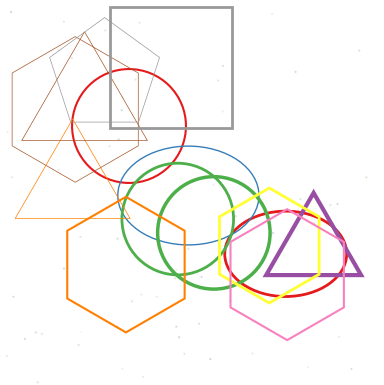[{"shape": "circle", "thickness": 1.5, "radius": 0.74, "center": [0.335, 0.673]}, {"shape": "oval", "thickness": 2, "radius": 0.79, "center": [0.742, 0.341]}, {"shape": "oval", "thickness": 1, "radius": 0.92, "center": [0.489, 0.492]}, {"shape": "circle", "thickness": 2, "radius": 0.72, "center": [0.462, 0.431]}, {"shape": "circle", "thickness": 2.5, "radius": 0.73, "center": [0.555, 0.395]}, {"shape": "triangle", "thickness": 3, "radius": 0.71, "center": [0.815, 0.357]}, {"shape": "hexagon", "thickness": 1.5, "radius": 0.88, "center": [0.327, 0.313]}, {"shape": "triangle", "thickness": 0.5, "radius": 0.86, "center": [0.189, 0.518]}, {"shape": "hexagon", "thickness": 2, "radius": 0.75, "center": [0.7, 0.362]}, {"shape": "triangle", "thickness": 0.5, "radius": 0.94, "center": [0.22, 0.729]}, {"shape": "hexagon", "thickness": 0.5, "radius": 0.95, "center": [0.195, 0.716]}, {"shape": "hexagon", "thickness": 1.5, "radius": 0.85, "center": [0.746, 0.287]}, {"shape": "pentagon", "thickness": 0.5, "radius": 0.75, "center": [0.272, 0.804]}, {"shape": "square", "thickness": 2, "radius": 0.79, "center": [0.445, 0.825]}]